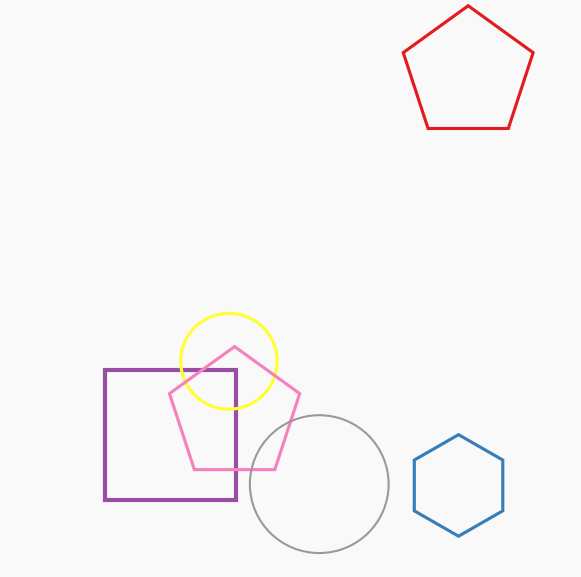[{"shape": "pentagon", "thickness": 1.5, "radius": 0.59, "center": [0.805, 0.872]}, {"shape": "hexagon", "thickness": 1.5, "radius": 0.44, "center": [0.789, 0.159]}, {"shape": "square", "thickness": 2, "radius": 0.56, "center": [0.294, 0.246]}, {"shape": "circle", "thickness": 1.5, "radius": 0.41, "center": [0.394, 0.374]}, {"shape": "pentagon", "thickness": 1.5, "radius": 0.59, "center": [0.404, 0.281]}, {"shape": "circle", "thickness": 1, "radius": 0.6, "center": [0.549, 0.161]}]